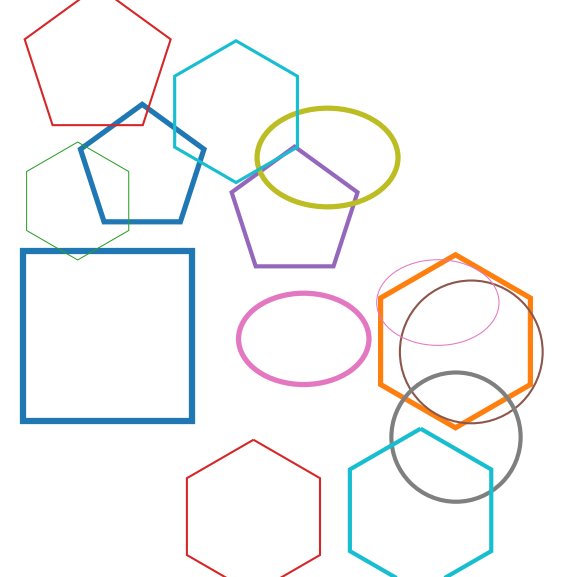[{"shape": "square", "thickness": 3, "radius": 0.73, "center": [0.186, 0.417]}, {"shape": "pentagon", "thickness": 2.5, "radius": 0.56, "center": [0.246, 0.706]}, {"shape": "hexagon", "thickness": 2.5, "radius": 0.75, "center": [0.789, 0.408]}, {"shape": "hexagon", "thickness": 0.5, "radius": 0.51, "center": [0.134, 0.651]}, {"shape": "hexagon", "thickness": 1, "radius": 0.67, "center": [0.439, 0.105]}, {"shape": "pentagon", "thickness": 1, "radius": 0.66, "center": [0.169, 0.89]}, {"shape": "pentagon", "thickness": 2, "radius": 0.57, "center": [0.51, 0.631]}, {"shape": "circle", "thickness": 1, "radius": 0.62, "center": [0.816, 0.39]}, {"shape": "oval", "thickness": 2.5, "radius": 0.56, "center": [0.526, 0.412]}, {"shape": "oval", "thickness": 0.5, "radius": 0.53, "center": [0.758, 0.475]}, {"shape": "circle", "thickness": 2, "radius": 0.56, "center": [0.79, 0.242]}, {"shape": "oval", "thickness": 2.5, "radius": 0.61, "center": [0.567, 0.726]}, {"shape": "hexagon", "thickness": 2, "radius": 0.71, "center": [0.728, 0.116]}, {"shape": "hexagon", "thickness": 1.5, "radius": 0.61, "center": [0.409, 0.806]}]